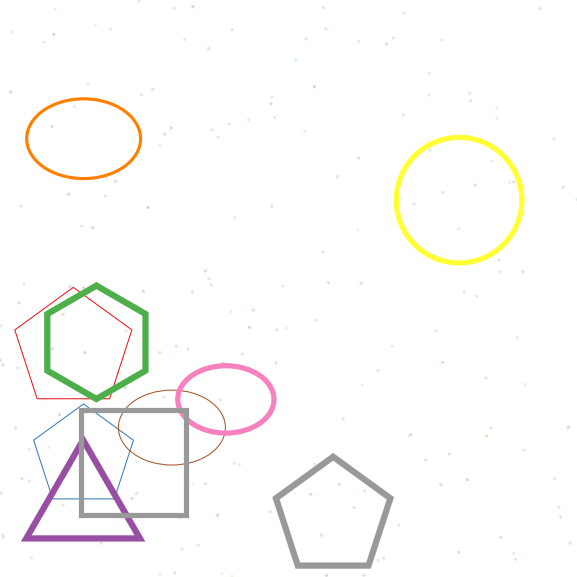[{"shape": "pentagon", "thickness": 0.5, "radius": 0.53, "center": [0.127, 0.395]}, {"shape": "pentagon", "thickness": 0.5, "radius": 0.45, "center": [0.145, 0.209]}, {"shape": "hexagon", "thickness": 3, "radius": 0.49, "center": [0.167, 0.406]}, {"shape": "triangle", "thickness": 3, "radius": 0.57, "center": [0.144, 0.124]}, {"shape": "oval", "thickness": 1.5, "radius": 0.49, "center": [0.145, 0.759]}, {"shape": "circle", "thickness": 2.5, "radius": 0.54, "center": [0.795, 0.653]}, {"shape": "oval", "thickness": 0.5, "radius": 0.46, "center": [0.298, 0.259]}, {"shape": "oval", "thickness": 2.5, "radius": 0.42, "center": [0.391, 0.308]}, {"shape": "pentagon", "thickness": 3, "radius": 0.52, "center": [0.577, 0.104]}, {"shape": "square", "thickness": 2.5, "radius": 0.45, "center": [0.231, 0.199]}]